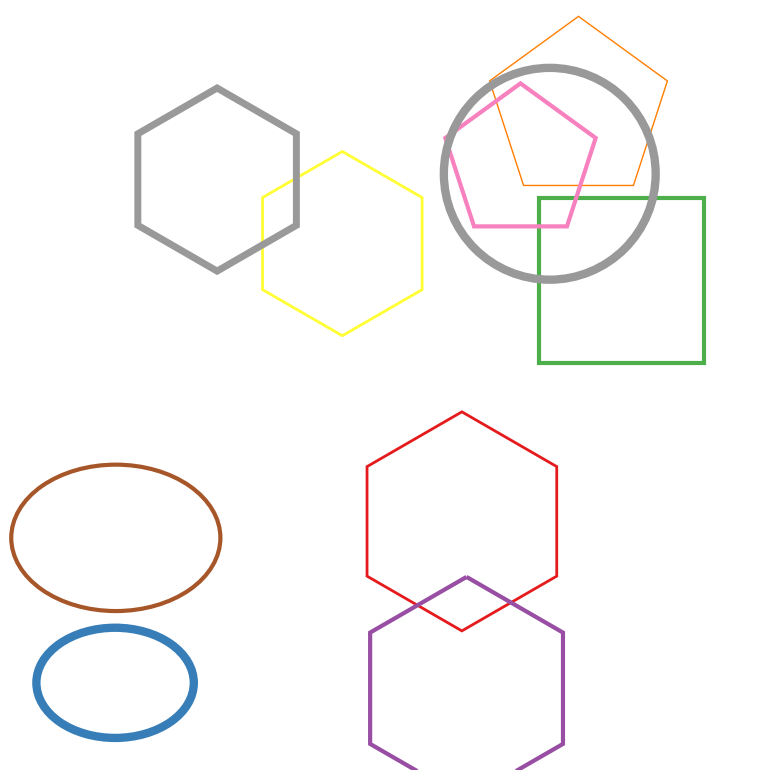[{"shape": "hexagon", "thickness": 1, "radius": 0.71, "center": [0.6, 0.323]}, {"shape": "oval", "thickness": 3, "radius": 0.51, "center": [0.149, 0.113]}, {"shape": "square", "thickness": 1.5, "radius": 0.54, "center": [0.807, 0.636]}, {"shape": "hexagon", "thickness": 1.5, "radius": 0.72, "center": [0.606, 0.106]}, {"shape": "pentagon", "thickness": 0.5, "radius": 0.61, "center": [0.751, 0.857]}, {"shape": "hexagon", "thickness": 1, "radius": 0.6, "center": [0.445, 0.684]}, {"shape": "oval", "thickness": 1.5, "radius": 0.68, "center": [0.15, 0.301]}, {"shape": "pentagon", "thickness": 1.5, "radius": 0.51, "center": [0.676, 0.789]}, {"shape": "circle", "thickness": 3, "radius": 0.69, "center": [0.714, 0.774]}, {"shape": "hexagon", "thickness": 2.5, "radius": 0.59, "center": [0.282, 0.767]}]